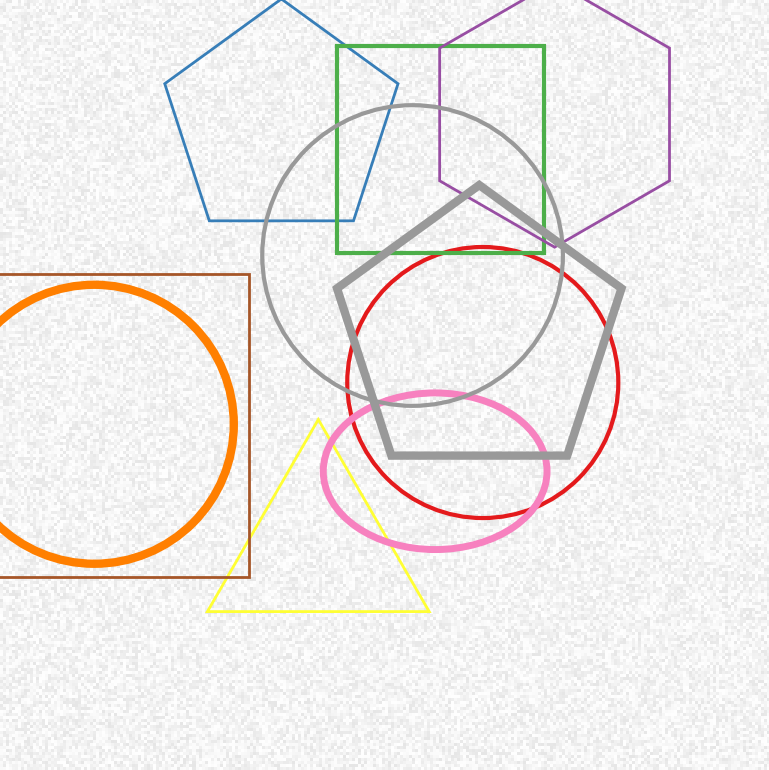[{"shape": "circle", "thickness": 1.5, "radius": 0.88, "center": [0.627, 0.503]}, {"shape": "pentagon", "thickness": 1, "radius": 0.8, "center": [0.365, 0.842]}, {"shape": "square", "thickness": 1.5, "radius": 0.67, "center": [0.572, 0.806]}, {"shape": "hexagon", "thickness": 1, "radius": 0.86, "center": [0.72, 0.851]}, {"shape": "circle", "thickness": 3, "radius": 0.91, "center": [0.122, 0.449]}, {"shape": "triangle", "thickness": 1, "radius": 0.83, "center": [0.413, 0.289]}, {"shape": "square", "thickness": 1, "radius": 0.98, "center": [0.126, 0.448]}, {"shape": "oval", "thickness": 2.5, "radius": 0.73, "center": [0.565, 0.388]}, {"shape": "circle", "thickness": 1.5, "radius": 0.98, "center": [0.536, 0.668]}, {"shape": "pentagon", "thickness": 3, "radius": 0.97, "center": [0.622, 0.565]}]